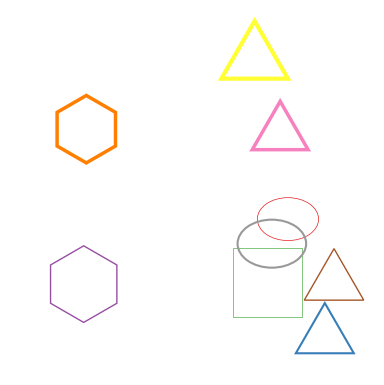[{"shape": "oval", "thickness": 0.5, "radius": 0.4, "center": [0.748, 0.431]}, {"shape": "triangle", "thickness": 1.5, "radius": 0.43, "center": [0.844, 0.126]}, {"shape": "square", "thickness": 0.5, "radius": 0.45, "center": [0.694, 0.267]}, {"shape": "hexagon", "thickness": 1, "radius": 0.5, "center": [0.217, 0.262]}, {"shape": "hexagon", "thickness": 2.5, "radius": 0.44, "center": [0.224, 0.664]}, {"shape": "triangle", "thickness": 3, "radius": 0.5, "center": [0.661, 0.846]}, {"shape": "triangle", "thickness": 1, "radius": 0.45, "center": [0.868, 0.265]}, {"shape": "triangle", "thickness": 2.5, "radius": 0.42, "center": [0.728, 0.653]}, {"shape": "oval", "thickness": 1.5, "radius": 0.45, "center": [0.706, 0.367]}]